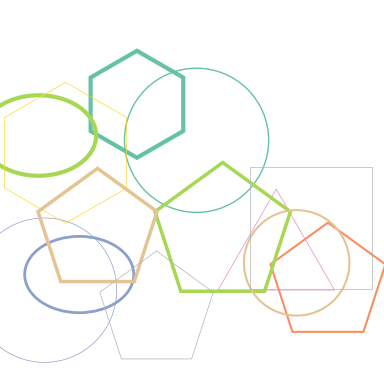[{"shape": "circle", "thickness": 1, "radius": 0.94, "center": [0.511, 0.636]}, {"shape": "hexagon", "thickness": 3, "radius": 0.69, "center": [0.356, 0.729]}, {"shape": "pentagon", "thickness": 1.5, "radius": 0.78, "center": [0.852, 0.265]}, {"shape": "oval", "thickness": 2, "radius": 0.71, "center": [0.206, 0.287]}, {"shape": "circle", "thickness": 0.5, "radius": 0.94, "center": [0.115, 0.246]}, {"shape": "triangle", "thickness": 0.5, "radius": 0.87, "center": [0.718, 0.334]}, {"shape": "oval", "thickness": 3, "radius": 0.75, "center": [0.1, 0.648]}, {"shape": "pentagon", "thickness": 2.5, "radius": 0.92, "center": [0.578, 0.393]}, {"shape": "hexagon", "thickness": 0.5, "radius": 0.92, "center": [0.17, 0.603]}, {"shape": "circle", "thickness": 1.5, "radius": 0.68, "center": [0.771, 0.317]}, {"shape": "pentagon", "thickness": 2.5, "radius": 0.81, "center": [0.253, 0.4]}, {"shape": "square", "thickness": 0.5, "radius": 0.79, "center": [0.807, 0.407]}, {"shape": "pentagon", "thickness": 0.5, "radius": 0.77, "center": [0.406, 0.193]}]